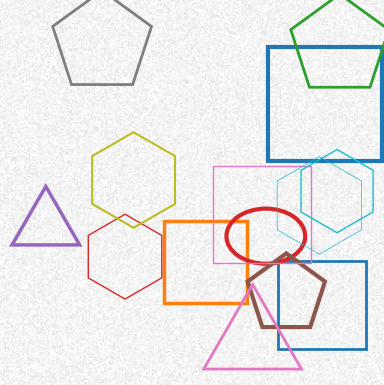[{"shape": "square", "thickness": 2, "radius": 0.57, "center": [0.837, 0.208]}, {"shape": "square", "thickness": 3, "radius": 0.74, "center": [0.844, 0.73]}, {"shape": "square", "thickness": 2.5, "radius": 0.54, "center": [0.533, 0.319]}, {"shape": "pentagon", "thickness": 2, "radius": 0.67, "center": [0.882, 0.882]}, {"shape": "oval", "thickness": 3, "radius": 0.51, "center": [0.69, 0.387]}, {"shape": "hexagon", "thickness": 1, "radius": 0.55, "center": [0.325, 0.333]}, {"shape": "triangle", "thickness": 2.5, "radius": 0.51, "center": [0.119, 0.415]}, {"shape": "pentagon", "thickness": 3, "radius": 0.53, "center": [0.744, 0.236]}, {"shape": "triangle", "thickness": 2, "radius": 0.73, "center": [0.656, 0.115]}, {"shape": "square", "thickness": 1, "radius": 0.63, "center": [0.681, 0.442]}, {"shape": "pentagon", "thickness": 2, "radius": 0.67, "center": [0.265, 0.89]}, {"shape": "hexagon", "thickness": 1.5, "radius": 0.62, "center": [0.347, 0.532]}, {"shape": "hexagon", "thickness": 0.5, "radius": 0.63, "center": [0.83, 0.466]}, {"shape": "hexagon", "thickness": 1, "radius": 0.54, "center": [0.876, 0.504]}]